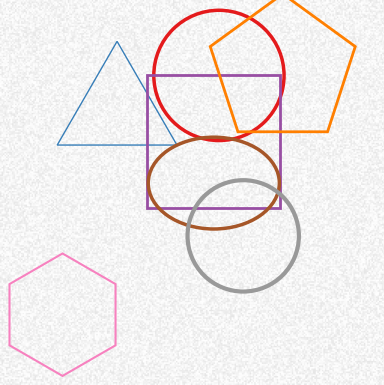[{"shape": "circle", "thickness": 2.5, "radius": 0.85, "center": [0.569, 0.804]}, {"shape": "triangle", "thickness": 1, "radius": 0.9, "center": [0.304, 0.713]}, {"shape": "square", "thickness": 2, "radius": 0.86, "center": [0.554, 0.633]}, {"shape": "pentagon", "thickness": 2, "radius": 0.99, "center": [0.734, 0.818]}, {"shape": "oval", "thickness": 2.5, "radius": 0.85, "center": [0.555, 0.524]}, {"shape": "hexagon", "thickness": 1.5, "radius": 0.8, "center": [0.162, 0.183]}, {"shape": "circle", "thickness": 3, "radius": 0.72, "center": [0.632, 0.387]}]